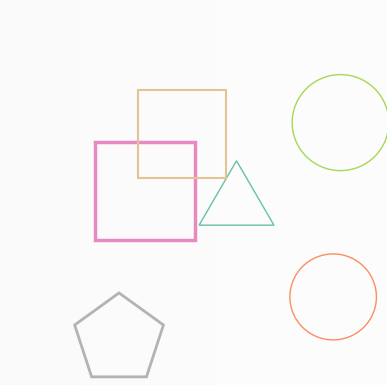[{"shape": "triangle", "thickness": 1, "radius": 0.56, "center": [0.61, 0.471]}, {"shape": "circle", "thickness": 1, "radius": 0.56, "center": [0.86, 0.229]}, {"shape": "square", "thickness": 2.5, "radius": 0.64, "center": [0.374, 0.504]}, {"shape": "circle", "thickness": 1, "radius": 0.62, "center": [0.879, 0.682]}, {"shape": "square", "thickness": 1.5, "radius": 0.57, "center": [0.47, 0.651]}, {"shape": "pentagon", "thickness": 2, "radius": 0.6, "center": [0.307, 0.119]}]